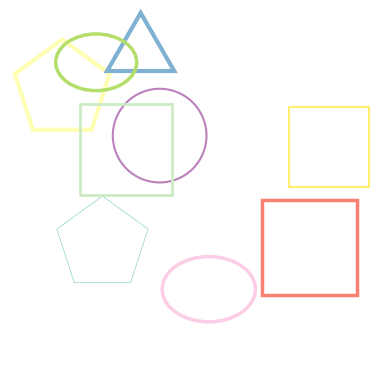[{"shape": "pentagon", "thickness": 0.5, "radius": 0.62, "center": [0.266, 0.366]}, {"shape": "pentagon", "thickness": 3, "radius": 0.65, "center": [0.162, 0.768]}, {"shape": "square", "thickness": 2.5, "radius": 0.62, "center": [0.804, 0.357]}, {"shape": "triangle", "thickness": 3, "radius": 0.5, "center": [0.365, 0.866]}, {"shape": "oval", "thickness": 2.5, "radius": 0.53, "center": [0.25, 0.838]}, {"shape": "oval", "thickness": 2.5, "radius": 0.61, "center": [0.542, 0.249]}, {"shape": "circle", "thickness": 1.5, "radius": 0.61, "center": [0.415, 0.648]}, {"shape": "square", "thickness": 2, "radius": 0.59, "center": [0.328, 0.612]}, {"shape": "square", "thickness": 1.5, "radius": 0.52, "center": [0.854, 0.619]}]